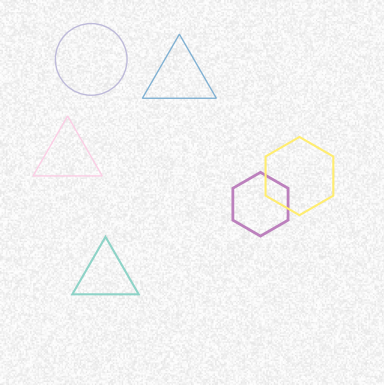[{"shape": "triangle", "thickness": 1.5, "radius": 0.5, "center": [0.274, 0.285]}, {"shape": "circle", "thickness": 1, "radius": 0.47, "center": [0.237, 0.846]}, {"shape": "triangle", "thickness": 1, "radius": 0.55, "center": [0.466, 0.8]}, {"shape": "triangle", "thickness": 1, "radius": 0.52, "center": [0.176, 0.595]}, {"shape": "hexagon", "thickness": 2, "radius": 0.41, "center": [0.677, 0.47]}, {"shape": "hexagon", "thickness": 1.5, "radius": 0.51, "center": [0.778, 0.543]}]